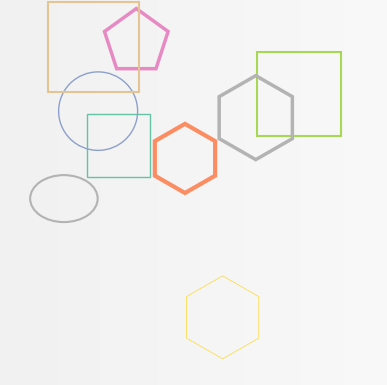[{"shape": "square", "thickness": 1, "radius": 0.41, "center": [0.306, 0.623]}, {"shape": "hexagon", "thickness": 3, "radius": 0.45, "center": [0.477, 0.589]}, {"shape": "circle", "thickness": 1, "radius": 0.51, "center": [0.253, 0.711]}, {"shape": "pentagon", "thickness": 2.5, "radius": 0.43, "center": [0.352, 0.891]}, {"shape": "square", "thickness": 1.5, "radius": 0.54, "center": [0.772, 0.756]}, {"shape": "hexagon", "thickness": 0.5, "radius": 0.54, "center": [0.575, 0.176]}, {"shape": "square", "thickness": 1.5, "radius": 0.59, "center": [0.241, 0.877]}, {"shape": "oval", "thickness": 1.5, "radius": 0.44, "center": [0.165, 0.484]}, {"shape": "hexagon", "thickness": 2.5, "radius": 0.55, "center": [0.66, 0.694]}]